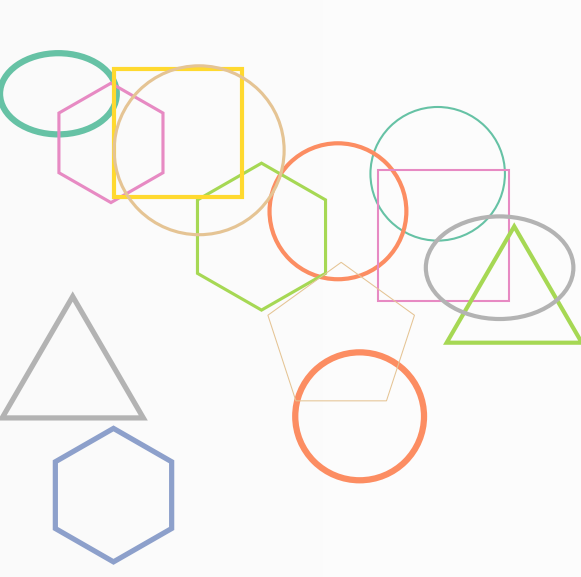[{"shape": "circle", "thickness": 1, "radius": 0.58, "center": [0.753, 0.698]}, {"shape": "oval", "thickness": 3, "radius": 0.5, "center": [0.1, 0.837]}, {"shape": "circle", "thickness": 3, "radius": 0.55, "center": [0.619, 0.278]}, {"shape": "circle", "thickness": 2, "radius": 0.59, "center": [0.581, 0.633]}, {"shape": "hexagon", "thickness": 2.5, "radius": 0.58, "center": [0.195, 0.142]}, {"shape": "hexagon", "thickness": 1.5, "radius": 0.52, "center": [0.191, 0.752]}, {"shape": "square", "thickness": 1, "radius": 0.56, "center": [0.763, 0.591]}, {"shape": "hexagon", "thickness": 1.5, "radius": 0.64, "center": [0.45, 0.589]}, {"shape": "triangle", "thickness": 2, "radius": 0.67, "center": [0.885, 0.473]}, {"shape": "square", "thickness": 2, "radius": 0.55, "center": [0.307, 0.769]}, {"shape": "circle", "thickness": 1.5, "radius": 0.73, "center": [0.343, 0.739]}, {"shape": "pentagon", "thickness": 0.5, "radius": 0.66, "center": [0.587, 0.412]}, {"shape": "oval", "thickness": 2, "radius": 0.63, "center": [0.86, 0.536]}, {"shape": "triangle", "thickness": 2.5, "radius": 0.7, "center": [0.125, 0.346]}]